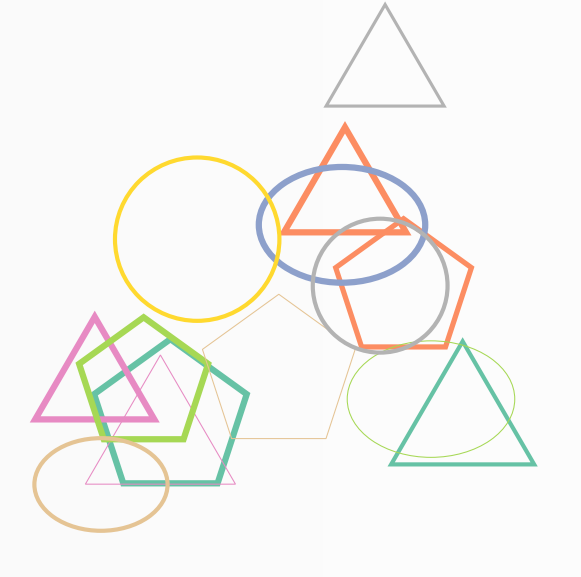[{"shape": "triangle", "thickness": 2, "radius": 0.71, "center": [0.796, 0.266]}, {"shape": "pentagon", "thickness": 3, "radius": 0.69, "center": [0.293, 0.274]}, {"shape": "triangle", "thickness": 3, "radius": 0.61, "center": [0.594, 0.657]}, {"shape": "pentagon", "thickness": 2.5, "radius": 0.61, "center": [0.694, 0.498]}, {"shape": "oval", "thickness": 3, "radius": 0.72, "center": [0.588, 0.61]}, {"shape": "triangle", "thickness": 3, "radius": 0.59, "center": [0.163, 0.332]}, {"shape": "triangle", "thickness": 0.5, "radius": 0.75, "center": [0.276, 0.235]}, {"shape": "pentagon", "thickness": 3, "radius": 0.58, "center": [0.247, 0.333]}, {"shape": "oval", "thickness": 0.5, "radius": 0.72, "center": [0.741, 0.308]}, {"shape": "circle", "thickness": 2, "radius": 0.71, "center": [0.339, 0.585]}, {"shape": "oval", "thickness": 2, "radius": 0.57, "center": [0.174, 0.16]}, {"shape": "pentagon", "thickness": 0.5, "radius": 0.69, "center": [0.48, 0.351]}, {"shape": "circle", "thickness": 2, "radius": 0.58, "center": [0.654, 0.504]}, {"shape": "triangle", "thickness": 1.5, "radius": 0.59, "center": [0.663, 0.874]}]